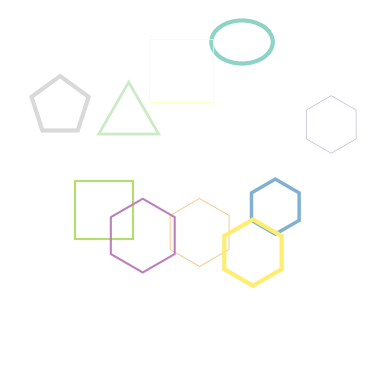[{"shape": "oval", "thickness": 3, "radius": 0.4, "center": [0.629, 0.891]}, {"shape": "square", "thickness": 0.5, "radius": 0.41, "center": [0.47, 0.817]}, {"shape": "hexagon", "thickness": 0.5, "radius": 0.37, "center": [0.86, 0.677]}, {"shape": "hexagon", "thickness": 2.5, "radius": 0.36, "center": [0.715, 0.463]}, {"shape": "hexagon", "thickness": 0.5, "radius": 0.44, "center": [0.518, 0.396]}, {"shape": "square", "thickness": 1.5, "radius": 0.38, "center": [0.27, 0.454]}, {"shape": "pentagon", "thickness": 3, "radius": 0.39, "center": [0.156, 0.724]}, {"shape": "hexagon", "thickness": 1.5, "radius": 0.48, "center": [0.371, 0.388]}, {"shape": "triangle", "thickness": 2, "radius": 0.45, "center": [0.334, 0.697]}, {"shape": "hexagon", "thickness": 3, "radius": 0.43, "center": [0.657, 0.344]}]